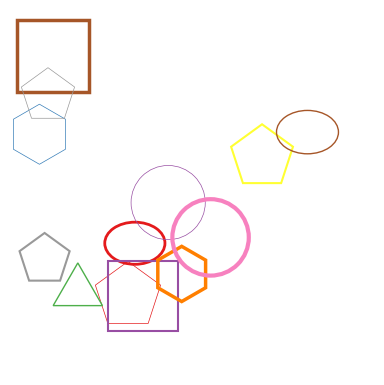[{"shape": "pentagon", "thickness": 0.5, "radius": 0.45, "center": [0.332, 0.232]}, {"shape": "oval", "thickness": 2, "radius": 0.39, "center": [0.35, 0.368]}, {"shape": "hexagon", "thickness": 0.5, "radius": 0.39, "center": [0.102, 0.651]}, {"shape": "triangle", "thickness": 1, "radius": 0.37, "center": [0.202, 0.243]}, {"shape": "square", "thickness": 1.5, "radius": 0.45, "center": [0.372, 0.232]}, {"shape": "circle", "thickness": 0.5, "radius": 0.48, "center": [0.437, 0.474]}, {"shape": "hexagon", "thickness": 2.5, "radius": 0.36, "center": [0.472, 0.288]}, {"shape": "pentagon", "thickness": 1.5, "radius": 0.42, "center": [0.681, 0.593]}, {"shape": "square", "thickness": 2.5, "radius": 0.47, "center": [0.137, 0.855]}, {"shape": "oval", "thickness": 1, "radius": 0.4, "center": [0.799, 0.657]}, {"shape": "circle", "thickness": 3, "radius": 0.5, "center": [0.547, 0.383]}, {"shape": "pentagon", "thickness": 0.5, "radius": 0.36, "center": [0.125, 0.752]}, {"shape": "pentagon", "thickness": 1.5, "radius": 0.34, "center": [0.116, 0.326]}]